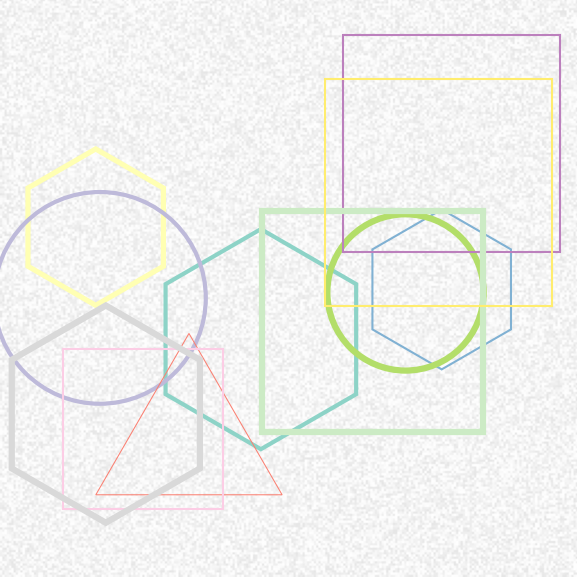[{"shape": "hexagon", "thickness": 2, "radius": 0.95, "center": [0.452, 0.412]}, {"shape": "hexagon", "thickness": 2.5, "radius": 0.68, "center": [0.166, 0.606]}, {"shape": "circle", "thickness": 2, "radius": 0.92, "center": [0.173, 0.483]}, {"shape": "triangle", "thickness": 0.5, "radius": 0.93, "center": [0.327, 0.235]}, {"shape": "hexagon", "thickness": 1, "radius": 0.69, "center": [0.765, 0.498]}, {"shape": "circle", "thickness": 3, "radius": 0.68, "center": [0.702, 0.493]}, {"shape": "square", "thickness": 1, "radius": 0.7, "center": [0.248, 0.256]}, {"shape": "hexagon", "thickness": 3, "radius": 0.94, "center": [0.183, 0.282]}, {"shape": "square", "thickness": 1, "radius": 0.94, "center": [0.782, 0.751]}, {"shape": "square", "thickness": 3, "radius": 0.96, "center": [0.645, 0.442]}, {"shape": "square", "thickness": 1, "radius": 0.98, "center": [0.759, 0.666]}]